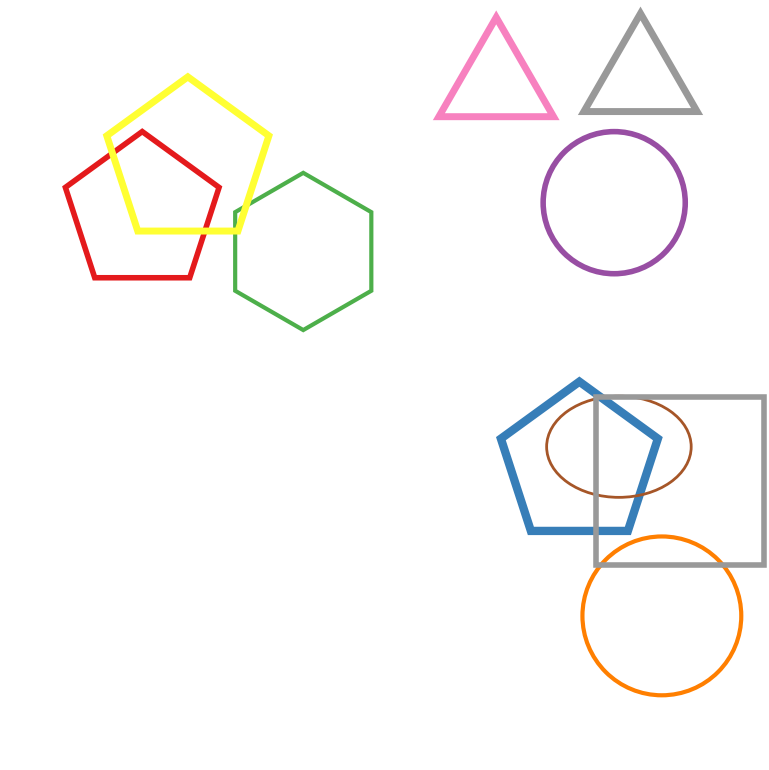[{"shape": "pentagon", "thickness": 2, "radius": 0.52, "center": [0.185, 0.724]}, {"shape": "pentagon", "thickness": 3, "radius": 0.54, "center": [0.752, 0.397]}, {"shape": "hexagon", "thickness": 1.5, "radius": 0.51, "center": [0.394, 0.673]}, {"shape": "circle", "thickness": 2, "radius": 0.46, "center": [0.798, 0.737]}, {"shape": "circle", "thickness": 1.5, "radius": 0.52, "center": [0.86, 0.2]}, {"shape": "pentagon", "thickness": 2.5, "radius": 0.55, "center": [0.244, 0.789]}, {"shape": "oval", "thickness": 1, "radius": 0.47, "center": [0.804, 0.42]}, {"shape": "triangle", "thickness": 2.5, "radius": 0.43, "center": [0.644, 0.891]}, {"shape": "triangle", "thickness": 2.5, "radius": 0.42, "center": [0.832, 0.898]}, {"shape": "square", "thickness": 2, "radius": 0.55, "center": [0.883, 0.376]}]